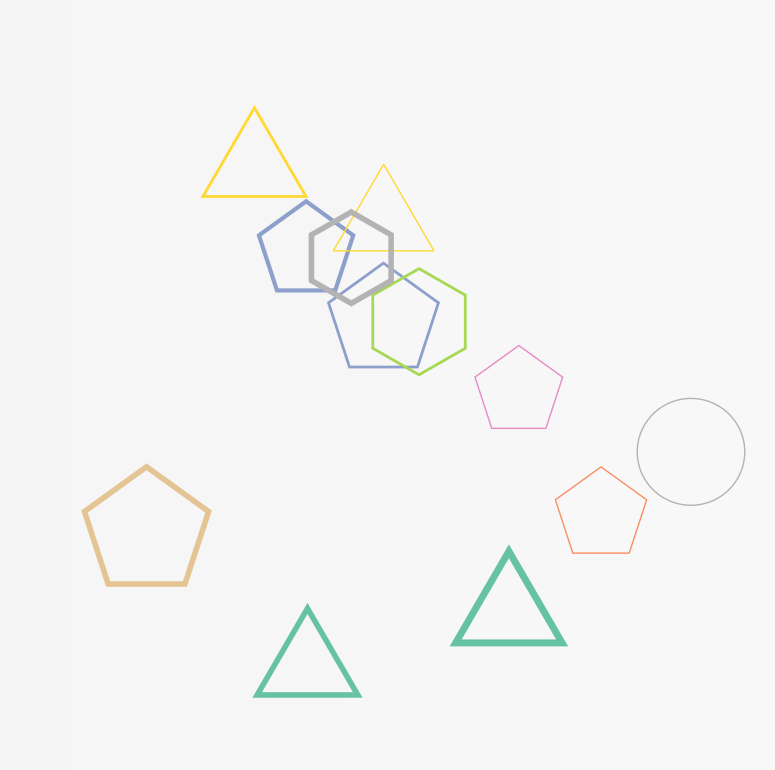[{"shape": "triangle", "thickness": 2, "radius": 0.37, "center": [0.397, 0.135]}, {"shape": "triangle", "thickness": 2.5, "radius": 0.4, "center": [0.657, 0.205]}, {"shape": "pentagon", "thickness": 0.5, "radius": 0.31, "center": [0.776, 0.332]}, {"shape": "pentagon", "thickness": 1, "radius": 0.37, "center": [0.495, 0.584]}, {"shape": "pentagon", "thickness": 1.5, "radius": 0.32, "center": [0.395, 0.675]}, {"shape": "pentagon", "thickness": 0.5, "radius": 0.3, "center": [0.669, 0.492]}, {"shape": "hexagon", "thickness": 1, "radius": 0.34, "center": [0.541, 0.582]}, {"shape": "triangle", "thickness": 1, "radius": 0.38, "center": [0.328, 0.783]}, {"shape": "triangle", "thickness": 0.5, "radius": 0.37, "center": [0.495, 0.712]}, {"shape": "pentagon", "thickness": 2, "radius": 0.42, "center": [0.189, 0.31]}, {"shape": "circle", "thickness": 0.5, "radius": 0.35, "center": [0.892, 0.413]}, {"shape": "hexagon", "thickness": 2, "radius": 0.3, "center": [0.453, 0.665]}]